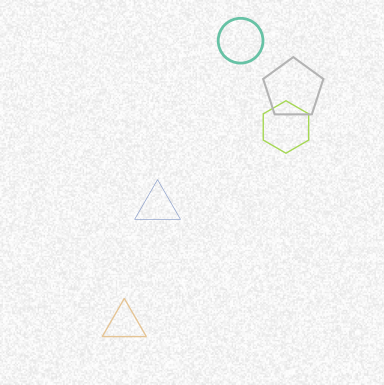[{"shape": "circle", "thickness": 2, "radius": 0.29, "center": [0.625, 0.894]}, {"shape": "triangle", "thickness": 0.5, "radius": 0.34, "center": [0.409, 0.465]}, {"shape": "hexagon", "thickness": 1, "radius": 0.34, "center": [0.743, 0.67]}, {"shape": "triangle", "thickness": 1, "radius": 0.33, "center": [0.323, 0.159]}, {"shape": "pentagon", "thickness": 1.5, "radius": 0.41, "center": [0.762, 0.769]}]